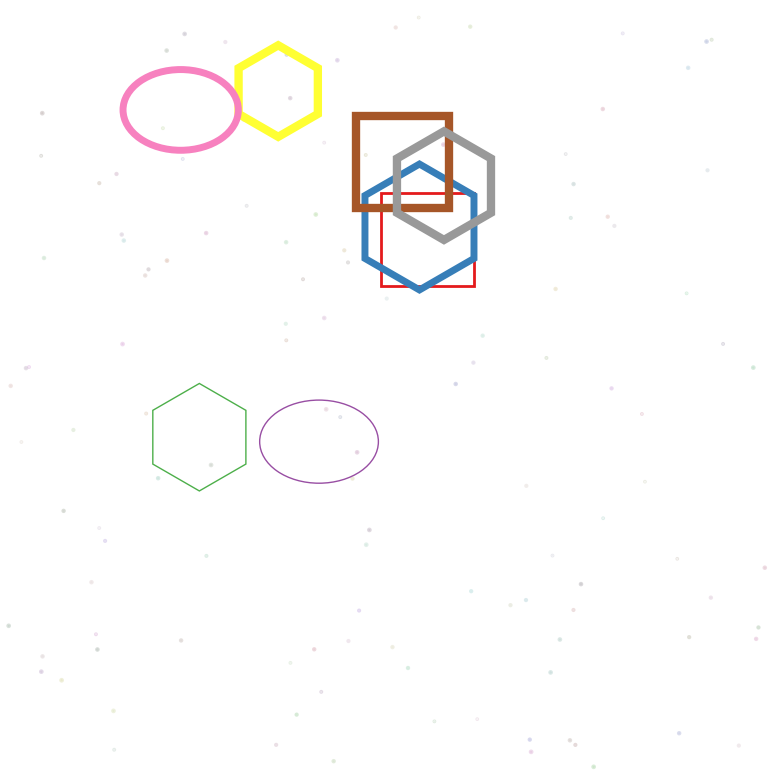[{"shape": "square", "thickness": 1, "radius": 0.3, "center": [0.555, 0.689]}, {"shape": "hexagon", "thickness": 2.5, "radius": 0.41, "center": [0.545, 0.705]}, {"shape": "hexagon", "thickness": 0.5, "radius": 0.35, "center": [0.259, 0.432]}, {"shape": "oval", "thickness": 0.5, "radius": 0.39, "center": [0.414, 0.426]}, {"shape": "hexagon", "thickness": 3, "radius": 0.3, "center": [0.361, 0.882]}, {"shape": "square", "thickness": 3, "radius": 0.3, "center": [0.523, 0.789]}, {"shape": "oval", "thickness": 2.5, "radius": 0.37, "center": [0.235, 0.857]}, {"shape": "hexagon", "thickness": 3, "radius": 0.35, "center": [0.577, 0.759]}]